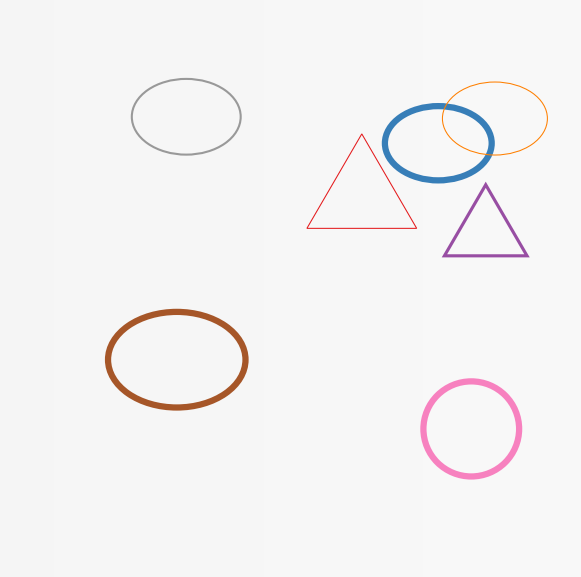[{"shape": "triangle", "thickness": 0.5, "radius": 0.55, "center": [0.622, 0.658]}, {"shape": "oval", "thickness": 3, "radius": 0.46, "center": [0.754, 0.751]}, {"shape": "triangle", "thickness": 1.5, "radius": 0.41, "center": [0.836, 0.597]}, {"shape": "oval", "thickness": 0.5, "radius": 0.45, "center": [0.851, 0.794]}, {"shape": "oval", "thickness": 3, "radius": 0.59, "center": [0.304, 0.376]}, {"shape": "circle", "thickness": 3, "radius": 0.41, "center": [0.811, 0.256]}, {"shape": "oval", "thickness": 1, "radius": 0.47, "center": [0.32, 0.797]}]